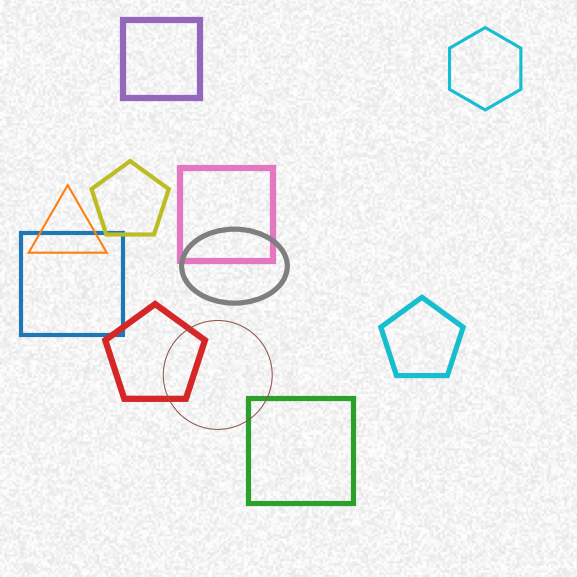[{"shape": "square", "thickness": 2, "radius": 0.44, "center": [0.124, 0.508]}, {"shape": "triangle", "thickness": 1, "radius": 0.39, "center": [0.117, 0.601]}, {"shape": "square", "thickness": 2.5, "radius": 0.45, "center": [0.52, 0.22]}, {"shape": "pentagon", "thickness": 3, "radius": 0.45, "center": [0.269, 0.382]}, {"shape": "square", "thickness": 3, "radius": 0.33, "center": [0.28, 0.897]}, {"shape": "circle", "thickness": 0.5, "radius": 0.47, "center": [0.377, 0.35]}, {"shape": "square", "thickness": 3, "radius": 0.4, "center": [0.392, 0.628]}, {"shape": "oval", "thickness": 2.5, "radius": 0.46, "center": [0.406, 0.538]}, {"shape": "pentagon", "thickness": 2, "radius": 0.35, "center": [0.225, 0.65]}, {"shape": "pentagon", "thickness": 2.5, "radius": 0.37, "center": [0.731, 0.409]}, {"shape": "hexagon", "thickness": 1.5, "radius": 0.36, "center": [0.84, 0.88]}]